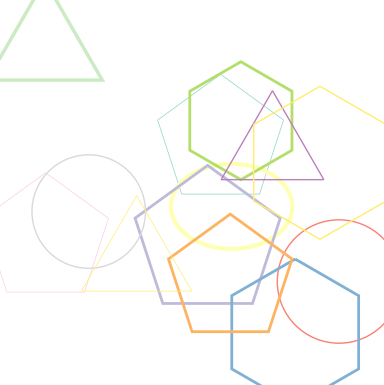[{"shape": "pentagon", "thickness": 0.5, "radius": 0.86, "center": [0.573, 0.635]}, {"shape": "oval", "thickness": 3, "radius": 0.79, "center": [0.602, 0.464]}, {"shape": "pentagon", "thickness": 2, "radius": 0.99, "center": [0.539, 0.372]}, {"shape": "circle", "thickness": 1, "radius": 0.8, "center": [0.88, 0.269]}, {"shape": "hexagon", "thickness": 2, "radius": 0.95, "center": [0.767, 0.137]}, {"shape": "pentagon", "thickness": 2, "radius": 0.84, "center": [0.598, 0.275]}, {"shape": "hexagon", "thickness": 2, "radius": 0.77, "center": [0.626, 0.686]}, {"shape": "pentagon", "thickness": 0.5, "radius": 0.86, "center": [0.119, 0.38]}, {"shape": "circle", "thickness": 1, "radius": 0.74, "center": [0.23, 0.45]}, {"shape": "triangle", "thickness": 1, "radius": 0.77, "center": [0.708, 0.61]}, {"shape": "triangle", "thickness": 2.5, "radius": 0.86, "center": [0.116, 0.878]}, {"shape": "triangle", "thickness": 0.5, "radius": 0.83, "center": [0.355, 0.327]}, {"shape": "hexagon", "thickness": 1, "radius": 0.99, "center": [0.831, 0.577]}]